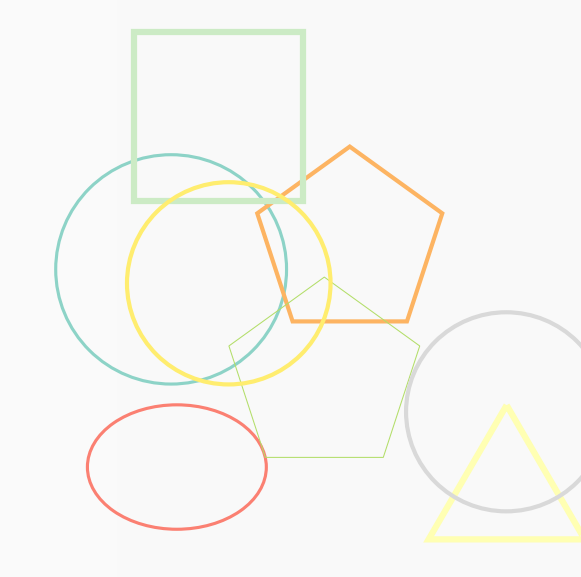[{"shape": "circle", "thickness": 1.5, "radius": 0.99, "center": [0.294, 0.533]}, {"shape": "triangle", "thickness": 3, "radius": 0.77, "center": [0.872, 0.143]}, {"shape": "oval", "thickness": 1.5, "radius": 0.77, "center": [0.304, 0.19]}, {"shape": "pentagon", "thickness": 2, "radius": 0.84, "center": [0.602, 0.578]}, {"shape": "pentagon", "thickness": 0.5, "radius": 0.86, "center": [0.558, 0.347]}, {"shape": "circle", "thickness": 2, "radius": 0.86, "center": [0.871, 0.286]}, {"shape": "square", "thickness": 3, "radius": 0.73, "center": [0.376, 0.797]}, {"shape": "circle", "thickness": 2, "radius": 0.88, "center": [0.394, 0.509]}]